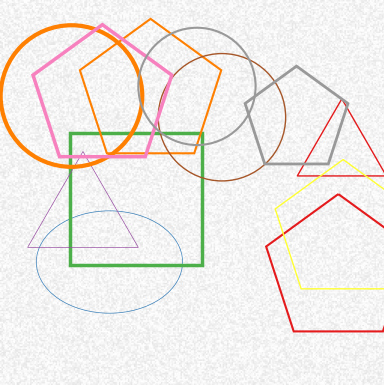[{"shape": "pentagon", "thickness": 1.5, "radius": 0.99, "center": [0.879, 0.299]}, {"shape": "triangle", "thickness": 1, "radius": 0.67, "center": [0.888, 0.61]}, {"shape": "oval", "thickness": 0.5, "radius": 0.95, "center": [0.284, 0.319]}, {"shape": "square", "thickness": 2.5, "radius": 0.86, "center": [0.354, 0.484]}, {"shape": "triangle", "thickness": 0.5, "radius": 0.83, "center": [0.215, 0.44]}, {"shape": "pentagon", "thickness": 1.5, "radius": 0.97, "center": [0.391, 0.758]}, {"shape": "circle", "thickness": 3, "radius": 0.92, "center": [0.186, 0.751]}, {"shape": "pentagon", "thickness": 1, "radius": 0.93, "center": [0.891, 0.4]}, {"shape": "circle", "thickness": 1, "radius": 0.83, "center": [0.576, 0.695]}, {"shape": "pentagon", "thickness": 2.5, "radius": 0.95, "center": [0.266, 0.746]}, {"shape": "circle", "thickness": 1.5, "radius": 0.76, "center": [0.512, 0.776]}, {"shape": "pentagon", "thickness": 2, "radius": 0.7, "center": [0.77, 0.688]}]